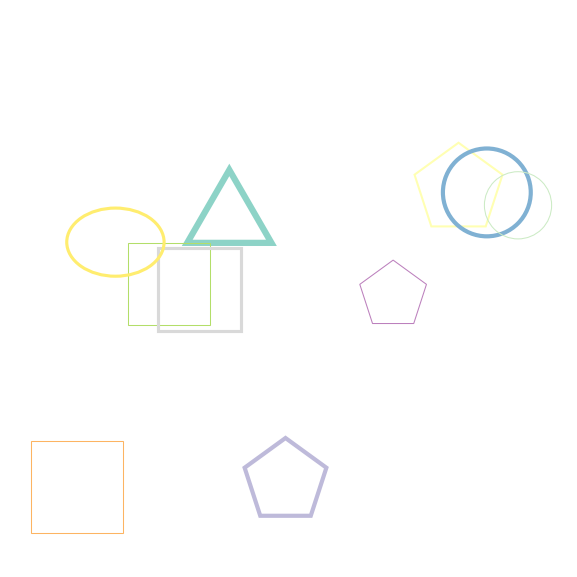[{"shape": "triangle", "thickness": 3, "radius": 0.42, "center": [0.397, 0.621]}, {"shape": "pentagon", "thickness": 1, "radius": 0.4, "center": [0.794, 0.672]}, {"shape": "pentagon", "thickness": 2, "radius": 0.37, "center": [0.494, 0.166]}, {"shape": "circle", "thickness": 2, "radius": 0.38, "center": [0.843, 0.666]}, {"shape": "square", "thickness": 0.5, "radius": 0.4, "center": [0.133, 0.156]}, {"shape": "square", "thickness": 0.5, "radius": 0.36, "center": [0.293, 0.507]}, {"shape": "square", "thickness": 1.5, "radius": 0.36, "center": [0.345, 0.497]}, {"shape": "pentagon", "thickness": 0.5, "radius": 0.3, "center": [0.681, 0.488]}, {"shape": "circle", "thickness": 0.5, "radius": 0.29, "center": [0.897, 0.644]}, {"shape": "oval", "thickness": 1.5, "radius": 0.42, "center": [0.2, 0.58]}]